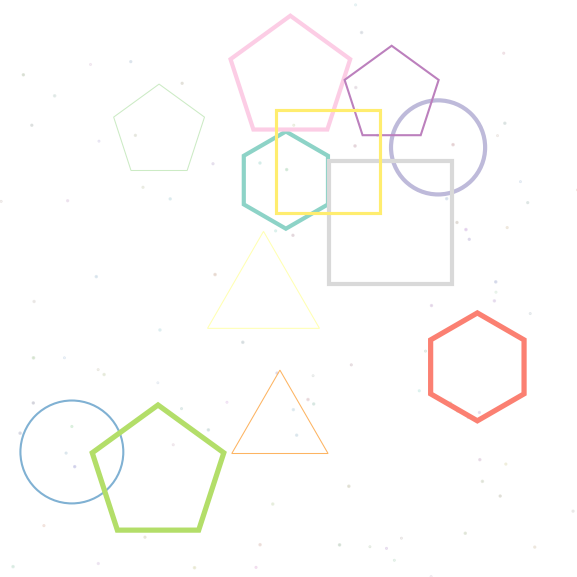[{"shape": "hexagon", "thickness": 2, "radius": 0.42, "center": [0.495, 0.687]}, {"shape": "triangle", "thickness": 0.5, "radius": 0.56, "center": [0.456, 0.487]}, {"shape": "circle", "thickness": 2, "radius": 0.41, "center": [0.759, 0.744]}, {"shape": "hexagon", "thickness": 2.5, "radius": 0.47, "center": [0.827, 0.364]}, {"shape": "circle", "thickness": 1, "radius": 0.45, "center": [0.124, 0.217]}, {"shape": "triangle", "thickness": 0.5, "radius": 0.48, "center": [0.485, 0.262]}, {"shape": "pentagon", "thickness": 2.5, "radius": 0.6, "center": [0.274, 0.178]}, {"shape": "pentagon", "thickness": 2, "radius": 0.54, "center": [0.503, 0.863]}, {"shape": "square", "thickness": 2, "radius": 0.53, "center": [0.676, 0.614]}, {"shape": "pentagon", "thickness": 1, "radius": 0.43, "center": [0.678, 0.834]}, {"shape": "pentagon", "thickness": 0.5, "radius": 0.41, "center": [0.275, 0.771]}, {"shape": "square", "thickness": 1.5, "radius": 0.45, "center": [0.568, 0.719]}]